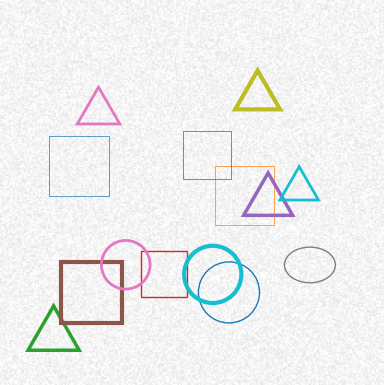[{"shape": "circle", "thickness": 1, "radius": 0.4, "center": [0.595, 0.24]}, {"shape": "square", "thickness": 0.5, "radius": 0.39, "center": [0.206, 0.569]}, {"shape": "square", "thickness": 0.5, "radius": 0.38, "center": [0.635, 0.493]}, {"shape": "triangle", "thickness": 2.5, "radius": 0.38, "center": [0.139, 0.129]}, {"shape": "square", "thickness": 0.5, "radius": 0.32, "center": [0.538, 0.598]}, {"shape": "square", "thickness": 1, "radius": 0.3, "center": [0.425, 0.287]}, {"shape": "triangle", "thickness": 2.5, "radius": 0.37, "center": [0.696, 0.477]}, {"shape": "square", "thickness": 3, "radius": 0.4, "center": [0.238, 0.241]}, {"shape": "circle", "thickness": 2, "radius": 0.32, "center": [0.327, 0.312]}, {"shape": "triangle", "thickness": 2, "radius": 0.32, "center": [0.256, 0.71]}, {"shape": "oval", "thickness": 1, "radius": 0.33, "center": [0.805, 0.312]}, {"shape": "triangle", "thickness": 3, "radius": 0.34, "center": [0.669, 0.75]}, {"shape": "circle", "thickness": 3, "radius": 0.37, "center": [0.553, 0.287]}, {"shape": "triangle", "thickness": 2, "radius": 0.29, "center": [0.777, 0.509]}]